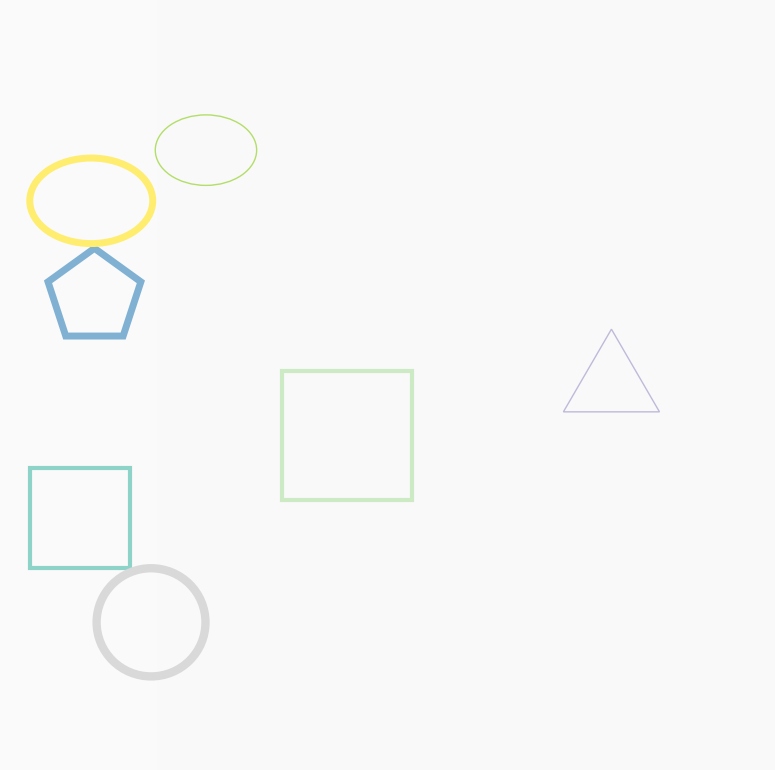[{"shape": "square", "thickness": 1.5, "radius": 0.32, "center": [0.103, 0.327]}, {"shape": "triangle", "thickness": 0.5, "radius": 0.36, "center": [0.789, 0.501]}, {"shape": "pentagon", "thickness": 2.5, "radius": 0.31, "center": [0.122, 0.615]}, {"shape": "oval", "thickness": 0.5, "radius": 0.33, "center": [0.266, 0.805]}, {"shape": "circle", "thickness": 3, "radius": 0.35, "center": [0.195, 0.192]}, {"shape": "square", "thickness": 1.5, "radius": 0.42, "center": [0.448, 0.435]}, {"shape": "oval", "thickness": 2.5, "radius": 0.4, "center": [0.118, 0.739]}]